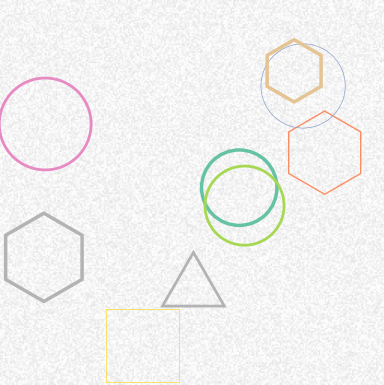[{"shape": "circle", "thickness": 2.5, "radius": 0.49, "center": [0.621, 0.513]}, {"shape": "hexagon", "thickness": 1, "radius": 0.54, "center": [0.843, 0.603]}, {"shape": "circle", "thickness": 0.5, "radius": 0.55, "center": [0.787, 0.777]}, {"shape": "circle", "thickness": 2, "radius": 0.6, "center": [0.117, 0.678]}, {"shape": "circle", "thickness": 2, "radius": 0.51, "center": [0.635, 0.466]}, {"shape": "square", "thickness": 0.5, "radius": 0.48, "center": [0.369, 0.103]}, {"shape": "hexagon", "thickness": 2.5, "radius": 0.4, "center": [0.764, 0.816]}, {"shape": "triangle", "thickness": 2, "radius": 0.46, "center": [0.502, 0.251]}, {"shape": "hexagon", "thickness": 2.5, "radius": 0.57, "center": [0.114, 0.332]}]